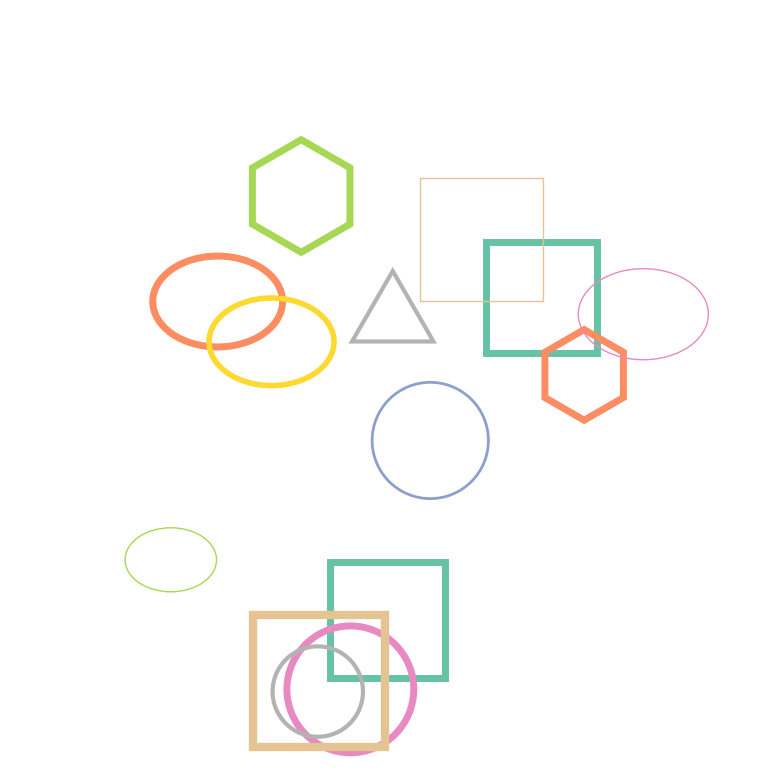[{"shape": "square", "thickness": 2.5, "radius": 0.36, "center": [0.703, 0.614]}, {"shape": "square", "thickness": 2.5, "radius": 0.37, "center": [0.503, 0.195]}, {"shape": "hexagon", "thickness": 2.5, "radius": 0.29, "center": [0.759, 0.513]}, {"shape": "oval", "thickness": 2.5, "radius": 0.42, "center": [0.283, 0.608]}, {"shape": "circle", "thickness": 1, "radius": 0.38, "center": [0.559, 0.428]}, {"shape": "circle", "thickness": 2.5, "radius": 0.41, "center": [0.455, 0.105]}, {"shape": "oval", "thickness": 0.5, "radius": 0.42, "center": [0.835, 0.592]}, {"shape": "oval", "thickness": 0.5, "radius": 0.3, "center": [0.222, 0.273]}, {"shape": "hexagon", "thickness": 2.5, "radius": 0.37, "center": [0.391, 0.745]}, {"shape": "oval", "thickness": 2, "radius": 0.41, "center": [0.353, 0.556]}, {"shape": "square", "thickness": 0.5, "radius": 0.4, "center": [0.625, 0.689]}, {"shape": "square", "thickness": 3, "radius": 0.43, "center": [0.414, 0.115]}, {"shape": "triangle", "thickness": 1.5, "radius": 0.31, "center": [0.51, 0.587]}, {"shape": "circle", "thickness": 1.5, "radius": 0.29, "center": [0.413, 0.102]}]